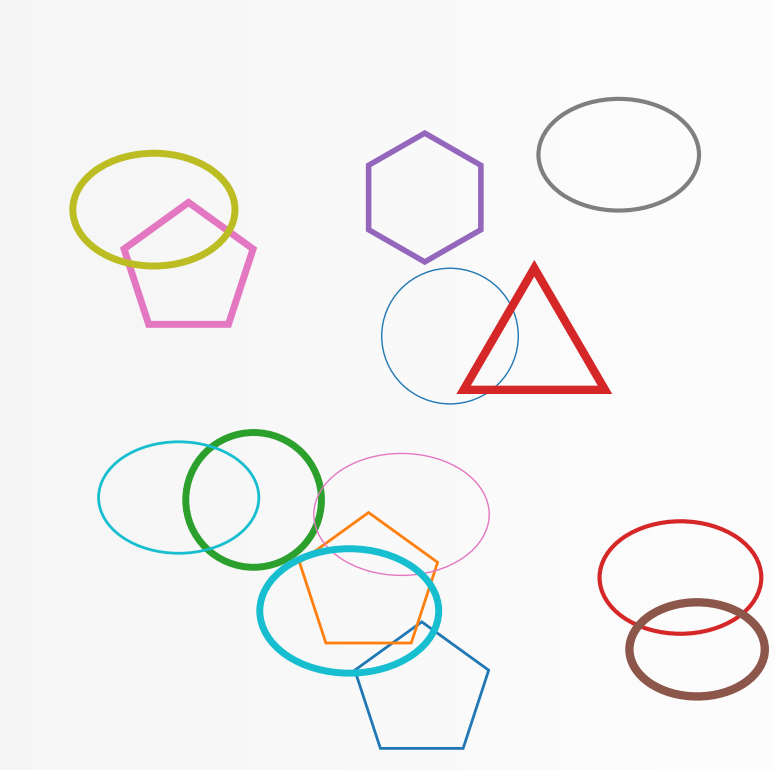[{"shape": "circle", "thickness": 0.5, "radius": 0.44, "center": [0.581, 0.564]}, {"shape": "pentagon", "thickness": 1, "radius": 0.45, "center": [0.544, 0.102]}, {"shape": "pentagon", "thickness": 1, "radius": 0.47, "center": [0.476, 0.241]}, {"shape": "circle", "thickness": 2.5, "radius": 0.44, "center": [0.327, 0.351]}, {"shape": "oval", "thickness": 1.5, "radius": 0.52, "center": [0.878, 0.25]}, {"shape": "triangle", "thickness": 3, "radius": 0.53, "center": [0.689, 0.546]}, {"shape": "hexagon", "thickness": 2, "radius": 0.42, "center": [0.548, 0.743]}, {"shape": "oval", "thickness": 3, "radius": 0.44, "center": [0.899, 0.157]}, {"shape": "oval", "thickness": 0.5, "radius": 0.57, "center": [0.518, 0.332]}, {"shape": "pentagon", "thickness": 2.5, "radius": 0.44, "center": [0.243, 0.65]}, {"shape": "oval", "thickness": 1.5, "radius": 0.52, "center": [0.798, 0.799]}, {"shape": "oval", "thickness": 2.5, "radius": 0.52, "center": [0.199, 0.728]}, {"shape": "oval", "thickness": 1, "radius": 0.52, "center": [0.231, 0.354]}, {"shape": "oval", "thickness": 2.5, "radius": 0.58, "center": [0.451, 0.207]}]